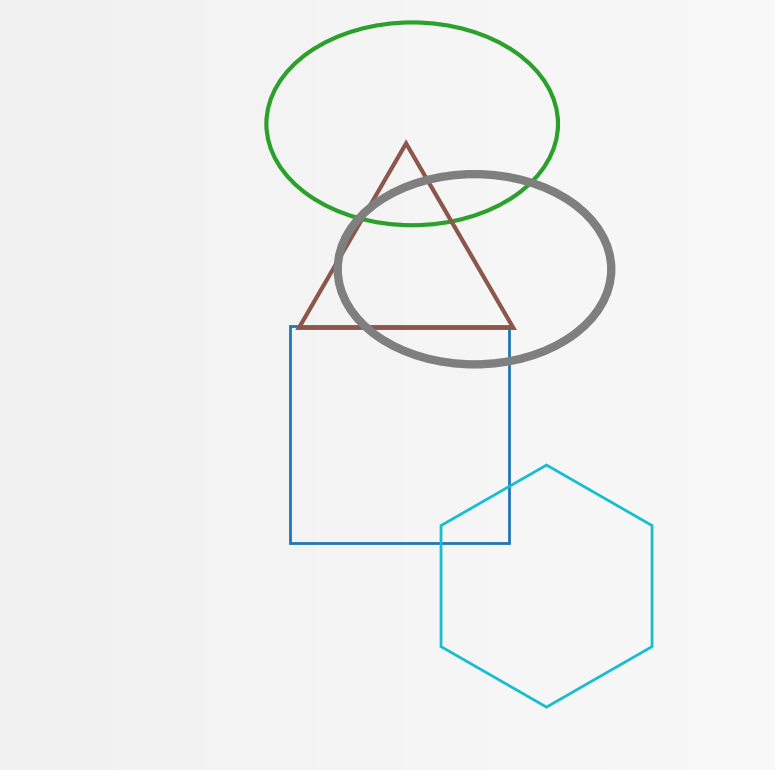[{"shape": "square", "thickness": 1, "radius": 0.71, "center": [0.516, 0.435]}, {"shape": "oval", "thickness": 1.5, "radius": 0.94, "center": [0.532, 0.839]}, {"shape": "triangle", "thickness": 1.5, "radius": 0.8, "center": [0.524, 0.654]}, {"shape": "oval", "thickness": 3, "radius": 0.88, "center": [0.612, 0.65]}, {"shape": "hexagon", "thickness": 1, "radius": 0.79, "center": [0.705, 0.239]}]